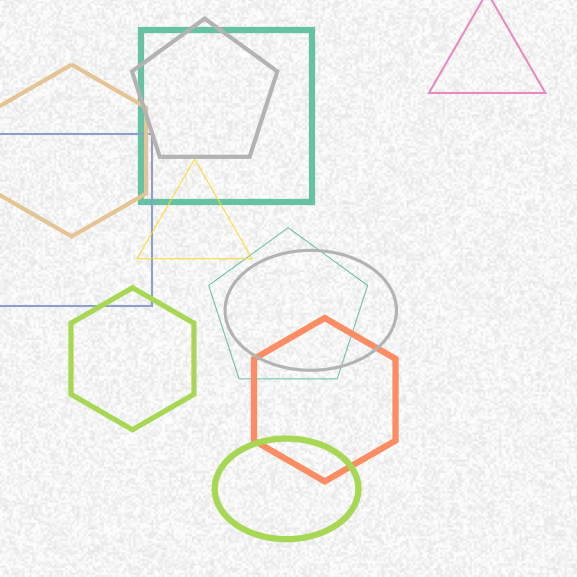[{"shape": "square", "thickness": 3, "radius": 0.74, "center": [0.393, 0.798]}, {"shape": "pentagon", "thickness": 0.5, "radius": 0.72, "center": [0.499, 0.46]}, {"shape": "hexagon", "thickness": 3, "radius": 0.71, "center": [0.562, 0.307]}, {"shape": "square", "thickness": 1, "radius": 0.75, "center": [0.113, 0.618]}, {"shape": "triangle", "thickness": 1, "radius": 0.58, "center": [0.844, 0.896]}, {"shape": "oval", "thickness": 3, "radius": 0.62, "center": [0.496, 0.153]}, {"shape": "hexagon", "thickness": 2.5, "radius": 0.61, "center": [0.229, 0.378]}, {"shape": "triangle", "thickness": 0.5, "radius": 0.58, "center": [0.337, 0.609]}, {"shape": "hexagon", "thickness": 2, "radius": 0.74, "center": [0.124, 0.738]}, {"shape": "pentagon", "thickness": 2, "radius": 0.66, "center": [0.354, 0.835]}, {"shape": "oval", "thickness": 1.5, "radius": 0.74, "center": [0.538, 0.462]}]